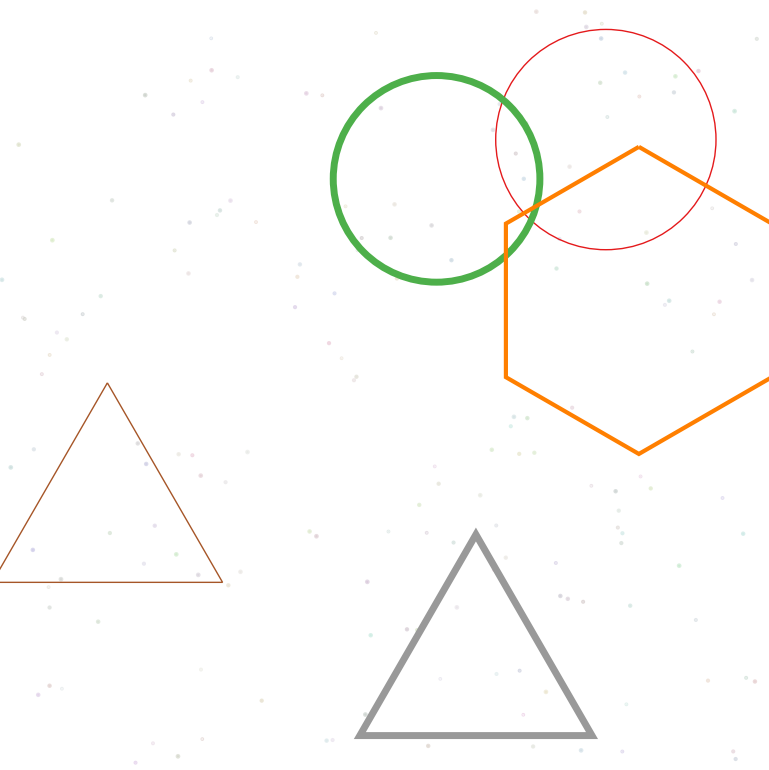[{"shape": "circle", "thickness": 0.5, "radius": 0.72, "center": [0.787, 0.819]}, {"shape": "circle", "thickness": 2.5, "radius": 0.67, "center": [0.567, 0.768]}, {"shape": "hexagon", "thickness": 1.5, "radius": 1.0, "center": [0.83, 0.61]}, {"shape": "triangle", "thickness": 0.5, "radius": 0.86, "center": [0.139, 0.33]}, {"shape": "triangle", "thickness": 2.5, "radius": 0.87, "center": [0.618, 0.132]}]